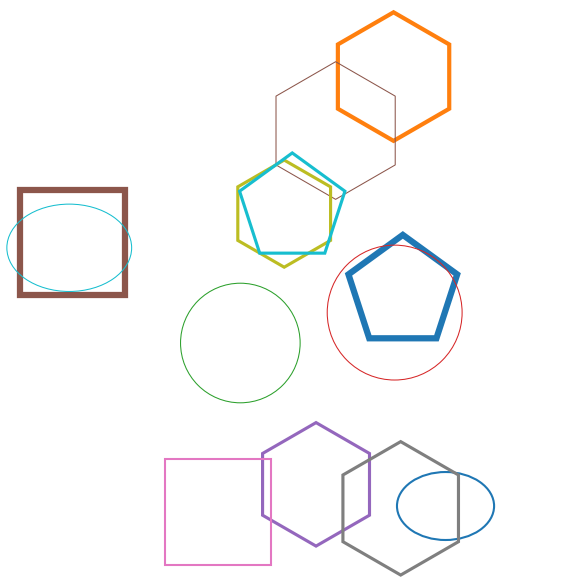[{"shape": "pentagon", "thickness": 3, "radius": 0.49, "center": [0.698, 0.493]}, {"shape": "oval", "thickness": 1, "radius": 0.42, "center": [0.771, 0.123]}, {"shape": "hexagon", "thickness": 2, "radius": 0.56, "center": [0.681, 0.867]}, {"shape": "circle", "thickness": 0.5, "radius": 0.52, "center": [0.416, 0.405]}, {"shape": "circle", "thickness": 0.5, "radius": 0.58, "center": [0.683, 0.458]}, {"shape": "hexagon", "thickness": 1.5, "radius": 0.53, "center": [0.547, 0.16]}, {"shape": "hexagon", "thickness": 0.5, "radius": 0.6, "center": [0.581, 0.773]}, {"shape": "square", "thickness": 3, "radius": 0.46, "center": [0.125, 0.579]}, {"shape": "square", "thickness": 1, "radius": 0.46, "center": [0.377, 0.113]}, {"shape": "hexagon", "thickness": 1.5, "radius": 0.58, "center": [0.694, 0.119]}, {"shape": "hexagon", "thickness": 1.5, "radius": 0.46, "center": [0.492, 0.629]}, {"shape": "oval", "thickness": 0.5, "radius": 0.54, "center": [0.12, 0.57]}, {"shape": "pentagon", "thickness": 1.5, "radius": 0.48, "center": [0.506, 0.638]}]